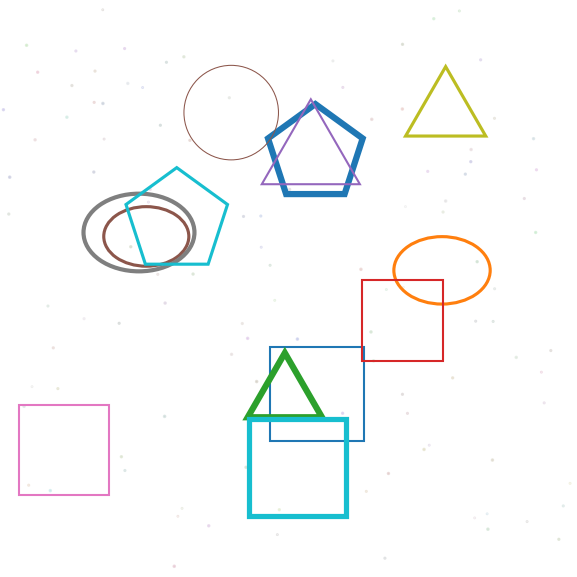[{"shape": "pentagon", "thickness": 3, "radius": 0.43, "center": [0.546, 0.733]}, {"shape": "square", "thickness": 1, "radius": 0.41, "center": [0.549, 0.317]}, {"shape": "oval", "thickness": 1.5, "radius": 0.42, "center": [0.765, 0.531]}, {"shape": "triangle", "thickness": 3, "radius": 0.37, "center": [0.493, 0.314]}, {"shape": "square", "thickness": 1, "radius": 0.35, "center": [0.697, 0.444]}, {"shape": "triangle", "thickness": 1, "radius": 0.49, "center": [0.538, 0.729]}, {"shape": "circle", "thickness": 0.5, "radius": 0.41, "center": [0.4, 0.804]}, {"shape": "oval", "thickness": 1.5, "radius": 0.37, "center": [0.253, 0.59]}, {"shape": "square", "thickness": 1, "radius": 0.39, "center": [0.111, 0.22]}, {"shape": "oval", "thickness": 2, "radius": 0.48, "center": [0.241, 0.597]}, {"shape": "triangle", "thickness": 1.5, "radius": 0.4, "center": [0.772, 0.804]}, {"shape": "square", "thickness": 2.5, "radius": 0.42, "center": [0.516, 0.19]}, {"shape": "pentagon", "thickness": 1.5, "radius": 0.46, "center": [0.306, 0.616]}]